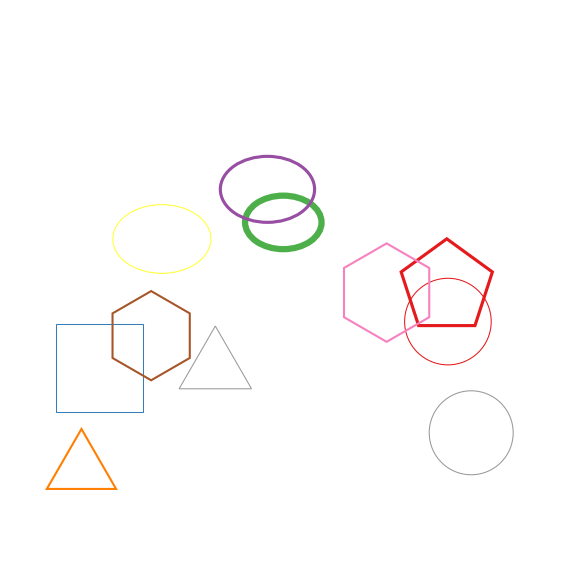[{"shape": "circle", "thickness": 0.5, "radius": 0.37, "center": [0.776, 0.442]}, {"shape": "pentagon", "thickness": 1.5, "radius": 0.42, "center": [0.774, 0.503]}, {"shape": "square", "thickness": 0.5, "radius": 0.38, "center": [0.172, 0.362]}, {"shape": "oval", "thickness": 3, "radius": 0.33, "center": [0.491, 0.614]}, {"shape": "oval", "thickness": 1.5, "radius": 0.41, "center": [0.463, 0.671]}, {"shape": "triangle", "thickness": 1, "radius": 0.35, "center": [0.141, 0.187]}, {"shape": "oval", "thickness": 0.5, "radius": 0.42, "center": [0.28, 0.585]}, {"shape": "hexagon", "thickness": 1, "radius": 0.39, "center": [0.262, 0.418]}, {"shape": "hexagon", "thickness": 1, "radius": 0.43, "center": [0.669, 0.492]}, {"shape": "triangle", "thickness": 0.5, "radius": 0.36, "center": [0.373, 0.362]}, {"shape": "circle", "thickness": 0.5, "radius": 0.36, "center": [0.816, 0.25]}]